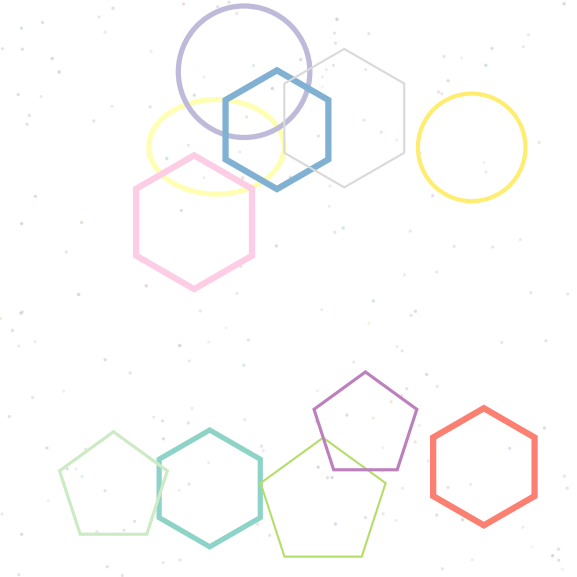[{"shape": "hexagon", "thickness": 2.5, "radius": 0.51, "center": [0.363, 0.153]}, {"shape": "oval", "thickness": 2.5, "radius": 0.58, "center": [0.375, 0.745]}, {"shape": "circle", "thickness": 2.5, "radius": 0.57, "center": [0.423, 0.875]}, {"shape": "hexagon", "thickness": 3, "radius": 0.51, "center": [0.838, 0.191]}, {"shape": "hexagon", "thickness": 3, "radius": 0.51, "center": [0.48, 0.775]}, {"shape": "pentagon", "thickness": 1, "radius": 0.57, "center": [0.559, 0.127]}, {"shape": "hexagon", "thickness": 3, "radius": 0.58, "center": [0.336, 0.614]}, {"shape": "hexagon", "thickness": 1, "radius": 0.6, "center": [0.596, 0.795]}, {"shape": "pentagon", "thickness": 1.5, "radius": 0.47, "center": [0.633, 0.261]}, {"shape": "pentagon", "thickness": 1.5, "radius": 0.49, "center": [0.196, 0.153]}, {"shape": "circle", "thickness": 2, "radius": 0.47, "center": [0.817, 0.744]}]